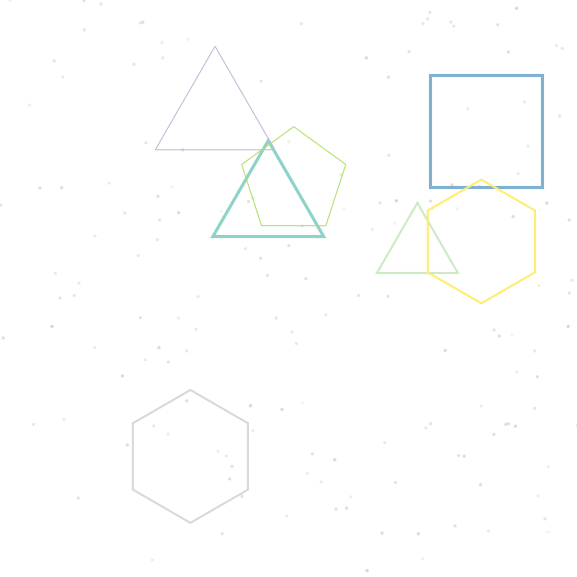[{"shape": "triangle", "thickness": 1.5, "radius": 0.55, "center": [0.465, 0.645]}, {"shape": "triangle", "thickness": 0.5, "radius": 0.6, "center": [0.372, 0.8]}, {"shape": "square", "thickness": 1.5, "radius": 0.48, "center": [0.841, 0.772]}, {"shape": "pentagon", "thickness": 0.5, "radius": 0.47, "center": [0.509, 0.685]}, {"shape": "hexagon", "thickness": 1, "radius": 0.58, "center": [0.33, 0.209]}, {"shape": "triangle", "thickness": 1, "radius": 0.4, "center": [0.723, 0.567]}, {"shape": "hexagon", "thickness": 1, "radius": 0.54, "center": [0.834, 0.581]}]